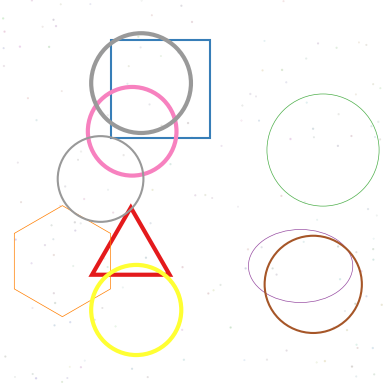[{"shape": "triangle", "thickness": 3, "radius": 0.58, "center": [0.34, 0.345]}, {"shape": "square", "thickness": 1.5, "radius": 0.64, "center": [0.417, 0.769]}, {"shape": "circle", "thickness": 0.5, "radius": 0.73, "center": [0.839, 0.61]}, {"shape": "oval", "thickness": 0.5, "radius": 0.68, "center": [0.781, 0.309]}, {"shape": "hexagon", "thickness": 0.5, "radius": 0.72, "center": [0.162, 0.322]}, {"shape": "circle", "thickness": 3, "radius": 0.59, "center": [0.354, 0.195]}, {"shape": "circle", "thickness": 1.5, "radius": 0.63, "center": [0.814, 0.261]}, {"shape": "circle", "thickness": 3, "radius": 0.58, "center": [0.343, 0.659]}, {"shape": "circle", "thickness": 3, "radius": 0.65, "center": [0.366, 0.784]}, {"shape": "circle", "thickness": 1.5, "radius": 0.56, "center": [0.261, 0.535]}]